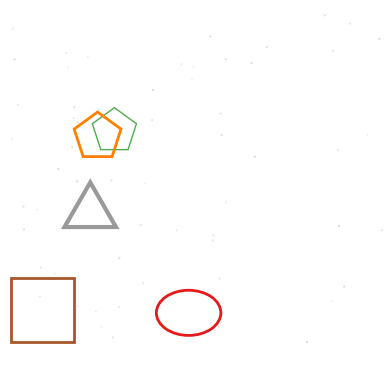[{"shape": "oval", "thickness": 2, "radius": 0.42, "center": [0.49, 0.187]}, {"shape": "pentagon", "thickness": 1, "radius": 0.3, "center": [0.297, 0.66]}, {"shape": "pentagon", "thickness": 2, "radius": 0.32, "center": [0.254, 0.645]}, {"shape": "square", "thickness": 2, "radius": 0.41, "center": [0.11, 0.195]}, {"shape": "triangle", "thickness": 3, "radius": 0.39, "center": [0.234, 0.449]}]